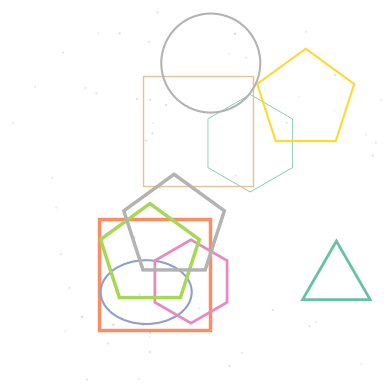[{"shape": "hexagon", "thickness": 0.5, "radius": 0.63, "center": [0.65, 0.628]}, {"shape": "triangle", "thickness": 2, "radius": 0.51, "center": [0.874, 0.272]}, {"shape": "square", "thickness": 2.5, "radius": 0.72, "center": [0.401, 0.288]}, {"shape": "oval", "thickness": 1.5, "radius": 0.59, "center": [0.38, 0.241]}, {"shape": "hexagon", "thickness": 2, "radius": 0.54, "center": [0.496, 0.269]}, {"shape": "pentagon", "thickness": 2.5, "radius": 0.67, "center": [0.389, 0.336]}, {"shape": "pentagon", "thickness": 1.5, "radius": 0.66, "center": [0.794, 0.741]}, {"shape": "square", "thickness": 1, "radius": 0.71, "center": [0.514, 0.659]}, {"shape": "pentagon", "thickness": 2.5, "radius": 0.69, "center": [0.452, 0.41]}, {"shape": "circle", "thickness": 1.5, "radius": 0.64, "center": [0.547, 0.836]}]